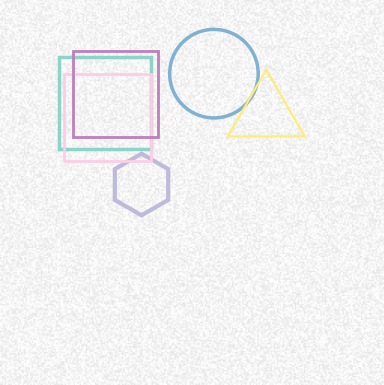[{"shape": "square", "thickness": 2.5, "radius": 0.6, "center": [0.273, 0.732]}, {"shape": "hexagon", "thickness": 3, "radius": 0.4, "center": [0.368, 0.521]}, {"shape": "circle", "thickness": 2.5, "radius": 0.57, "center": [0.556, 0.809]}, {"shape": "square", "thickness": 2, "radius": 0.56, "center": [0.28, 0.695]}, {"shape": "square", "thickness": 2, "radius": 0.56, "center": [0.3, 0.756]}, {"shape": "triangle", "thickness": 1.5, "radius": 0.58, "center": [0.691, 0.703]}]